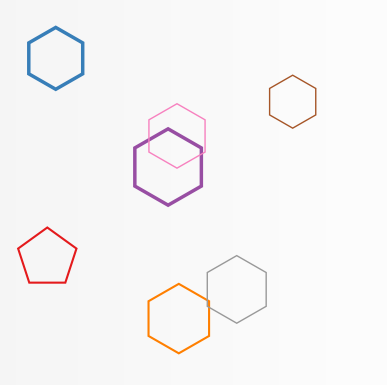[{"shape": "pentagon", "thickness": 1.5, "radius": 0.4, "center": [0.122, 0.33]}, {"shape": "hexagon", "thickness": 2.5, "radius": 0.4, "center": [0.144, 0.848]}, {"shape": "hexagon", "thickness": 2.5, "radius": 0.5, "center": [0.434, 0.566]}, {"shape": "hexagon", "thickness": 1.5, "radius": 0.45, "center": [0.461, 0.172]}, {"shape": "hexagon", "thickness": 1, "radius": 0.34, "center": [0.755, 0.736]}, {"shape": "hexagon", "thickness": 1, "radius": 0.42, "center": [0.457, 0.647]}, {"shape": "hexagon", "thickness": 1, "radius": 0.44, "center": [0.611, 0.248]}]